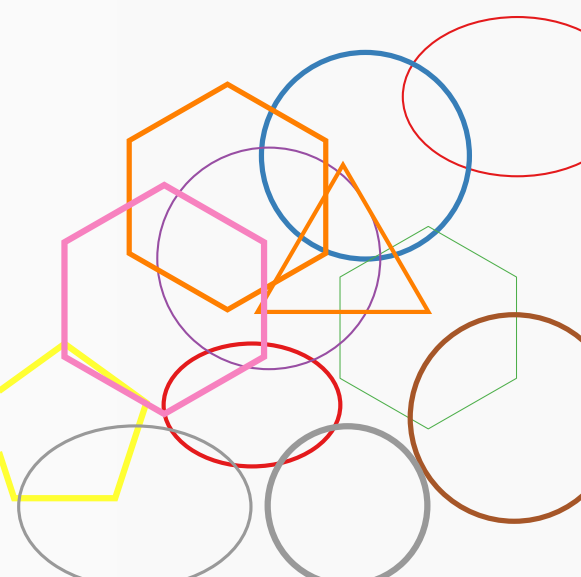[{"shape": "oval", "thickness": 1, "radius": 0.98, "center": [0.89, 0.832]}, {"shape": "oval", "thickness": 2, "radius": 0.76, "center": [0.434, 0.298]}, {"shape": "circle", "thickness": 2.5, "radius": 0.89, "center": [0.629, 0.729]}, {"shape": "hexagon", "thickness": 0.5, "radius": 0.88, "center": [0.737, 0.432]}, {"shape": "circle", "thickness": 1, "radius": 0.96, "center": [0.462, 0.552]}, {"shape": "hexagon", "thickness": 2.5, "radius": 0.98, "center": [0.391, 0.658]}, {"shape": "triangle", "thickness": 2, "radius": 0.85, "center": [0.59, 0.544]}, {"shape": "pentagon", "thickness": 3, "radius": 0.74, "center": [0.111, 0.256]}, {"shape": "circle", "thickness": 2.5, "radius": 0.89, "center": [0.885, 0.275]}, {"shape": "hexagon", "thickness": 3, "radius": 0.99, "center": [0.283, 0.48]}, {"shape": "circle", "thickness": 3, "radius": 0.69, "center": [0.598, 0.124]}, {"shape": "oval", "thickness": 1.5, "radius": 1.0, "center": [0.232, 0.122]}]